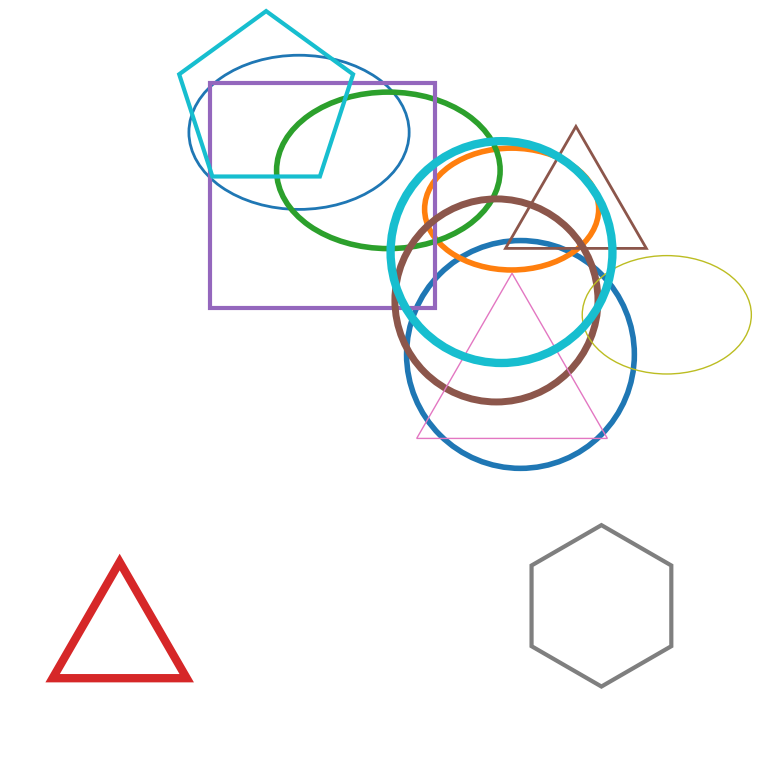[{"shape": "oval", "thickness": 1, "radius": 0.72, "center": [0.388, 0.828]}, {"shape": "circle", "thickness": 2, "radius": 0.74, "center": [0.676, 0.54]}, {"shape": "oval", "thickness": 2, "radius": 0.57, "center": [0.664, 0.728]}, {"shape": "oval", "thickness": 2, "radius": 0.73, "center": [0.504, 0.779]}, {"shape": "triangle", "thickness": 3, "radius": 0.5, "center": [0.155, 0.169]}, {"shape": "square", "thickness": 1.5, "radius": 0.73, "center": [0.418, 0.746]}, {"shape": "circle", "thickness": 2.5, "radius": 0.66, "center": [0.645, 0.61]}, {"shape": "triangle", "thickness": 1, "radius": 0.53, "center": [0.748, 0.73]}, {"shape": "triangle", "thickness": 0.5, "radius": 0.71, "center": [0.665, 0.502]}, {"shape": "hexagon", "thickness": 1.5, "radius": 0.52, "center": [0.781, 0.213]}, {"shape": "oval", "thickness": 0.5, "radius": 0.55, "center": [0.866, 0.591]}, {"shape": "circle", "thickness": 3, "radius": 0.72, "center": [0.651, 0.673]}, {"shape": "pentagon", "thickness": 1.5, "radius": 0.59, "center": [0.346, 0.867]}]